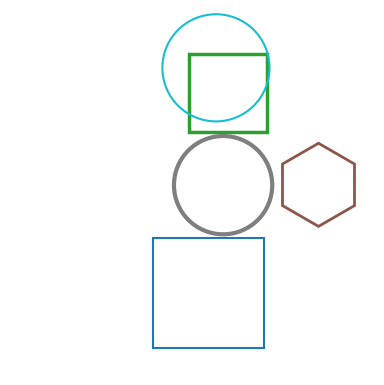[{"shape": "square", "thickness": 1.5, "radius": 0.72, "center": [0.542, 0.239]}, {"shape": "square", "thickness": 2.5, "radius": 0.51, "center": [0.593, 0.758]}, {"shape": "hexagon", "thickness": 2, "radius": 0.54, "center": [0.827, 0.52]}, {"shape": "circle", "thickness": 3, "radius": 0.64, "center": [0.579, 0.519]}, {"shape": "circle", "thickness": 1.5, "radius": 0.7, "center": [0.561, 0.824]}]